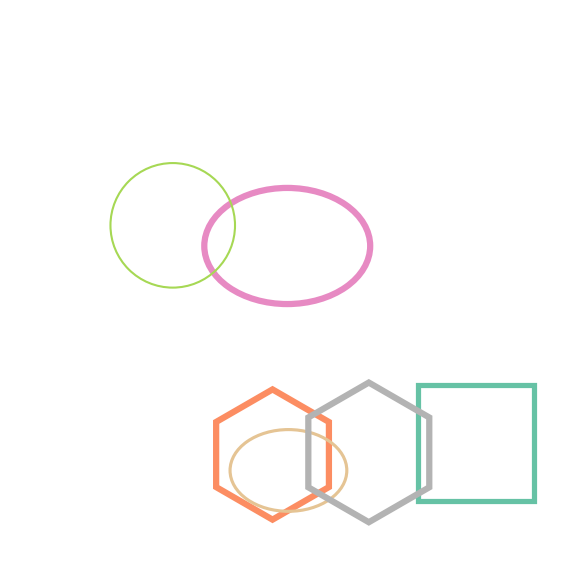[{"shape": "square", "thickness": 2.5, "radius": 0.5, "center": [0.824, 0.233]}, {"shape": "hexagon", "thickness": 3, "radius": 0.56, "center": [0.472, 0.212]}, {"shape": "oval", "thickness": 3, "radius": 0.72, "center": [0.497, 0.573]}, {"shape": "circle", "thickness": 1, "radius": 0.54, "center": [0.299, 0.609]}, {"shape": "oval", "thickness": 1.5, "radius": 0.51, "center": [0.499, 0.185]}, {"shape": "hexagon", "thickness": 3, "radius": 0.6, "center": [0.639, 0.216]}]